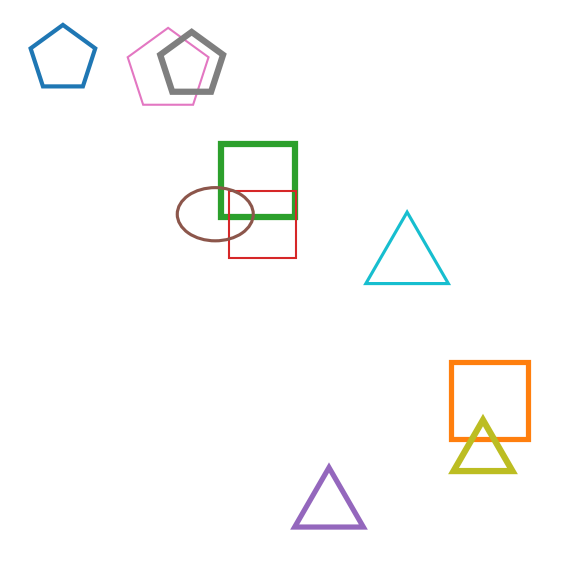[{"shape": "pentagon", "thickness": 2, "radius": 0.29, "center": [0.109, 0.897]}, {"shape": "square", "thickness": 2.5, "radius": 0.33, "center": [0.847, 0.306]}, {"shape": "square", "thickness": 3, "radius": 0.32, "center": [0.447, 0.687]}, {"shape": "square", "thickness": 1, "radius": 0.29, "center": [0.455, 0.61]}, {"shape": "triangle", "thickness": 2.5, "radius": 0.34, "center": [0.57, 0.121]}, {"shape": "oval", "thickness": 1.5, "radius": 0.33, "center": [0.373, 0.628]}, {"shape": "pentagon", "thickness": 1, "radius": 0.37, "center": [0.291, 0.877]}, {"shape": "pentagon", "thickness": 3, "radius": 0.29, "center": [0.332, 0.887]}, {"shape": "triangle", "thickness": 3, "radius": 0.29, "center": [0.836, 0.213]}, {"shape": "triangle", "thickness": 1.5, "radius": 0.41, "center": [0.705, 0.549]}]